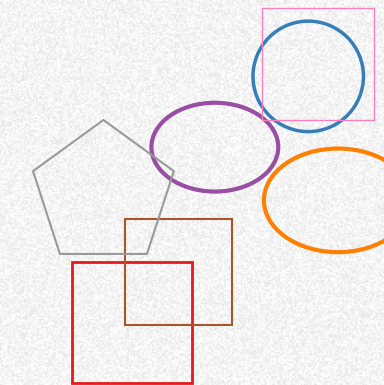[{"shape": "square", "thickness": 2, "radius": 0.78, "center": [0.343, 0.161]}, {"shape": "circle", "thickness": 2.5, "radius": 0.72, "center": [0.801, 0.802]}, {"shape": "oval", "thickness": 3, "radius": 0.82, "center": [0.558, 0.618]}, {"shape": "oval", "thickness": 3, "radius": 0.96, "center": [0.878, 0.48]}, {"shape": "square", "thickness": 1.5, "radius": 0.69, "center": [0.463, 0.294]}, {"shape": "square", "thickness": 1, "radius": 0.73, "center": [0.827, 0.834]}, {"shape": "pentagon", "thickness": 1.5, "radius": 0.96, "center": [0.269, 0.496]}]